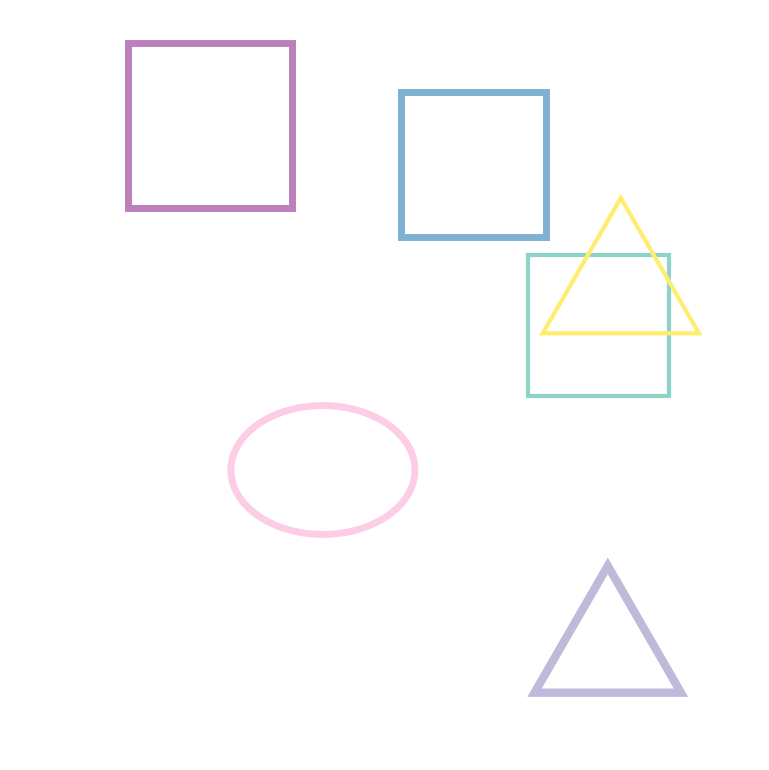[{"shape": "square", "thickness": 1.5, "radius": 0.46, "center": [0.778, 0.577]}, {"shape": "triangle", "thickness": 3, "radius": 0.55, "center": [0.789, 0.155]}, {"shape": "square", "thickness": 2.5, "radius": 0.47, "center": [0.615, 0.787]}, {"shape": "oval", "thickness": 2.5, "radius": 0.6, "center": [0.419, 0.39]}, {"shape": "square", "thickness": 2.5, "radius": 0.54, "center": [0.273, 0.837]}, {"shape": "triangle", "thickness": 1.5, "radius": 0.59, "center": [0.806, 0.626]}]